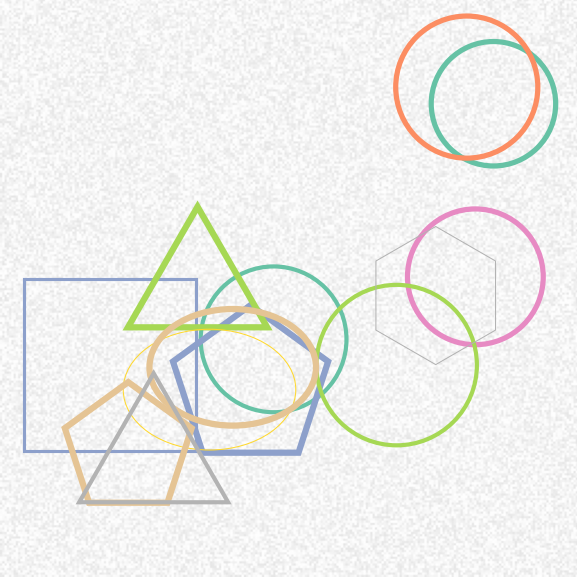[{"shape": "circle", "thickness": 2.5, "radius": 0.54, "center": [0.854, 0.819]}, {"shape": "circle", "thickness": 2, "radius": 0.63, "center": [0.474, 0.412]}, {"shape": "circle", "thickness": 2.5, "radius": 0.62, "center": [0.808, 0.848]}, {"shape": "square", "thickness": 1.5, "radius": 0.74, "center": [0.19, 0.368]}, {"shape": "pentagon", "thickness": 3, "radius": 0.71, "center": [0.434, 0.329]}, {"shape": "circle", "thickness": 2.5, "radius": 0.59, "center": [0.823, 0.52]}, {"shape": "triangle", "thickness": 3, "radius": 0.7, "center": [0.342, 0.502]}, {"shape": "circle", "thickness": 2, "radius": 0.69, "center": [0.687, 0.367]}, {"shape": "oval", "thickness": 0.5, "radius": 0.75, "center": [0.363, 0.324]}, {"shape": "pentagon", "thickness": 3, "radius": 0.58, "center": [0.222, 0.222]}, {"shape": "oval", "thickness": 3, "radius": 0.72, "center": [0.403, 0.363]}, {"shape": "hexagon", "thickness": 0.5, "radius": 0.6, "center": [0.754, 0.487]}, {"shape": "triangle", "thickness": 2, "radius": 0.74, "center": [0.266, 0.204]}]